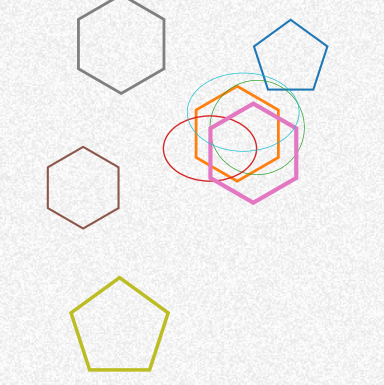[{"shape": "pentagon", "thickness": 1.5, "radius": 0.5, "center": [0.755, 0.848]}, {"shape": "hexagon", "thickness": 2, "radius": 0.62, "center": [0.616, 0.653]}, {"shape": "circle", "thickness": 0.5, "radius": 0.61, "center": [0.668, 0.669]}, {"shape": "oval", "thickness": 1, "radius": 0.6, "center": [0.545, 0.614]}, {"shape": "hexagon", "thickness": 1.5, "radius": 0.53, "center": [0.216, 0.513]}, {"shape": "hexagon", "thickness": 3, "radius": 0.64, "center": [0.658, 0.602]}, {"shape": "hexagon", "thickness": 2, "radius": 0.64, "center": [0.315, 0.886]}, {"shape": "pentagon", "thickness": 2.5, "radius": 0.66, "center": [0.311, 0.146]}, {"shape": "oval", "thickness": 0.5, "radius": 0.73, "center": [0.632, 0.709]}]